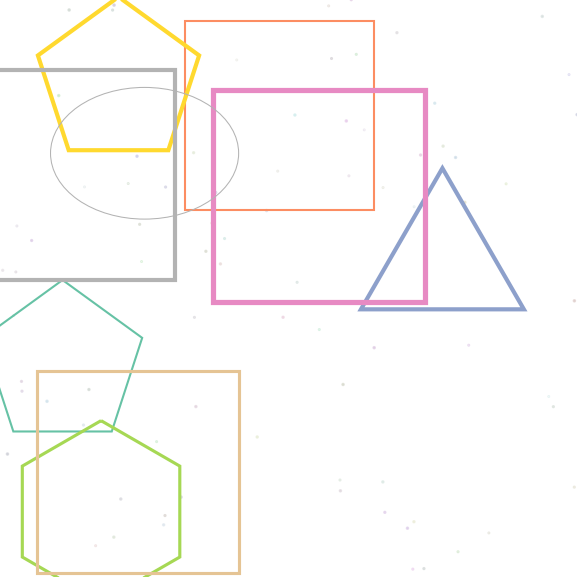[{"shape": "pentagon", "thickness": 1, "radius": 0.72, "center": [0.108, 0.369]}, {"shape": "square", "thickness": 1, "radius": 0.82, "center": [0.484, 0.8]}, {"shape": "triangle", "thickness": 2, "radius": 0.81, "center": [0.766, 0.545]}, {"shape": "square", "thickness": 2.5, "radius": 0.92, "center": [0.552, 0.66]}, {"shape": "hexagon", "thickness": 1.5, "radius": 0.79, "center": [0.175, 0.113]}, {"shape": "pentagon", "thickness": 2, "radius": 0.73, "center": [0.205, 0.858]}, {"shape": "square", "thickness": 1.5, "radius": 0.87, "center": [0.239, 0.182]}, {"shape": "oval", "thickness": 0.5, "radius": 0.81, "center": [0.25, 0.734]}, {"shape": "square", "thickness": 2, "radius": 0.91, "center": [0.122, 0.696]}]